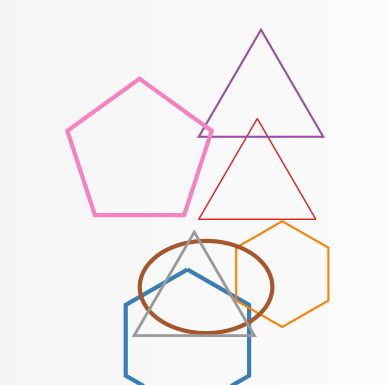[{"shape": "triangle", "thickness": 1, "radius": 0.87, "center": [0.664, 0.518]}, {"shape": "hexagon", "thickness": 3, "radius": 0.92, "center": [0.484, 0.116]}, {"shape": "triangle", "thickness": 1.5, "radius": 0.93, "center": [0.674, 0.737]}, {"shape": "hexagon", "thickness": 1.5, "radius": 0.69, "center": [0.728, 0.288]}, {"shape": "oval", "thickness": 3, "radius": 0.86, "center": [0.532, 0.255]}, {"shape": "pentagon", "thickness": 3, "radius": 0.98, "center": [0.36, 0.6]}, {"shape": "triangle", "thickness": 2, "radius": 0.9, "center": [0.501, 0.218]}]